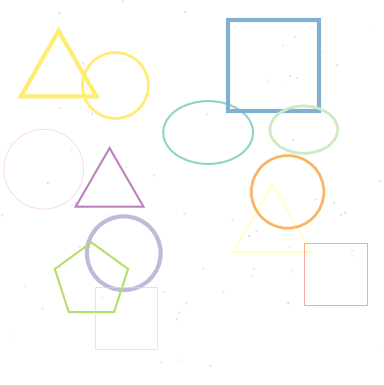[{"shape": "oval", "thickness": 1.5, "radius": 0.58, "center": [0.541, 0.656]}, {"shape": "triangle", "thickness": 1, "radius": 0.59, "center": [0.707, 0.404]}, {"shape": "circle", "thickness": 3, "radius": 0.48, "center": [0.321, 0.342]}, {"shape": "square", "thickness": 0.5, "radius": 0.41, "center": [0.871, 0.289]}, {"shape": "square", "thickness": 3, "radius": 0.59, "center": [0.709, 0.83]}, {"shape": "circle", "thickness": 2, "radius": 0.47, "center": [0.747, 0.502]}, {"shape": "pentagon", "thickness": 1.5, "radius": 0.5, "center": [0.237, 0.27]}, {"shape": "circle", "thickness": 0.5, "radius": 0.52, "center": [0.114, 0.56]}, {"shape": "square", "thickness": 0.5, "radius": 0.4, "center": [0.328, 0.174]}, {"shape": "triangle", "thickness": 1.5, "radius": 0.51, "center": [0.285, 0.514]}, {"shape": "oval", "thickness": 2, "radius": 0.44, "center": [0.789, 0.663]}, {"shape": "triangle", "thickness": 3, "radius": 0.57, "center": [0.152, 0.806]}, {"shape": "circle", "thickness": 2, "radius": 0.43, "center": [0.3, 0.778]}]